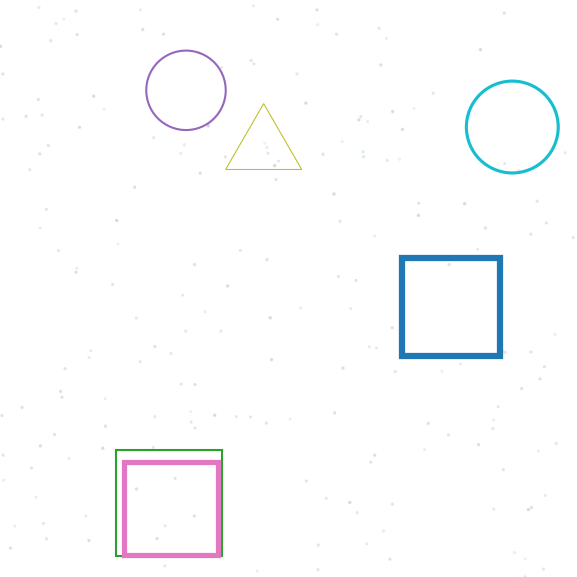[{"shape": "square", "thickness": 3, "radius": 0.42, "center": [0.782, 0.468]}, {"shape": "square", "thickness": 1, "radius": 0.46, "center": [0.293, 0.128]}, {"shape": "circle", "thickness": 1, "radius": 0.34, "center": [0.322, 0.843]}, {"shape": "square", "thickness": 2.5, "radius": 0.41, "center": [0.296, 0.119]}, {"shape": "triangle", "thickness": 0.5, "radius": 0.38, "center": [0.457, 0.744]}, {"shape": "circle", "thickness": 1.5, "radius": 0.4, "center": [0.887, 0.779]}]